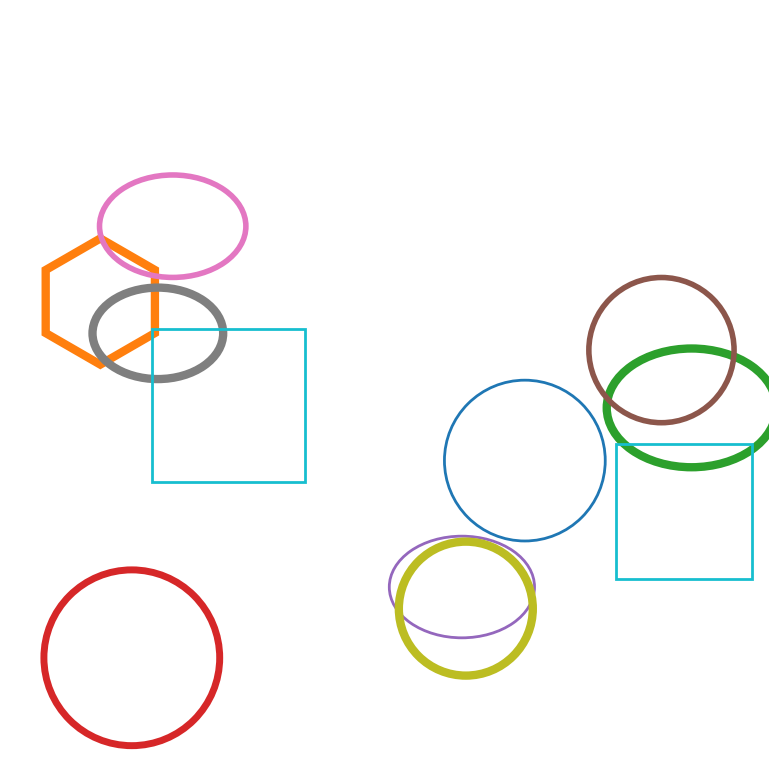[{"shape": "circle", "thickness": 1, "radius": 0.52, "center": [0.682, 0.402]}, {"shape": "hexagon", "thickness": 3, "radius": 0.41, "center": [0.13, 0.608]}, {"shape": "oval", "thickness": 3, "radius": 0.55, "center": [0.898, 0.47]}, {"shape": "circle", "thickness": 2.5, "radius": 0.57, "center": [0.171, 0.146]}, {"shape": "oval", "thickness": 1, "radius": 0.47, "center": [0.6, 0.238]}, {"shape": "circle", "thickness": 2, "radius": 0.47, "center": [0.859, 0.545]}, {"shape": "oval", "thickness": 2, "radius": 0.48, "center": [0.224, 0.706]}, {"shape": "oval", "thickness": 3, "radius": 0.42, "center": [0.205, 0.567]}, {"shape": "circle", "thickness": 3, "radius": 0.43, "center": [0.605, 0.21]}, {"shape": "square", "thickness": 1, "radius": 0.5, "center": [0.297, 0.473]}, {"shape": "square", "thickness": 1, "radius": 0.44, "center": [0.888, 0.336]}]